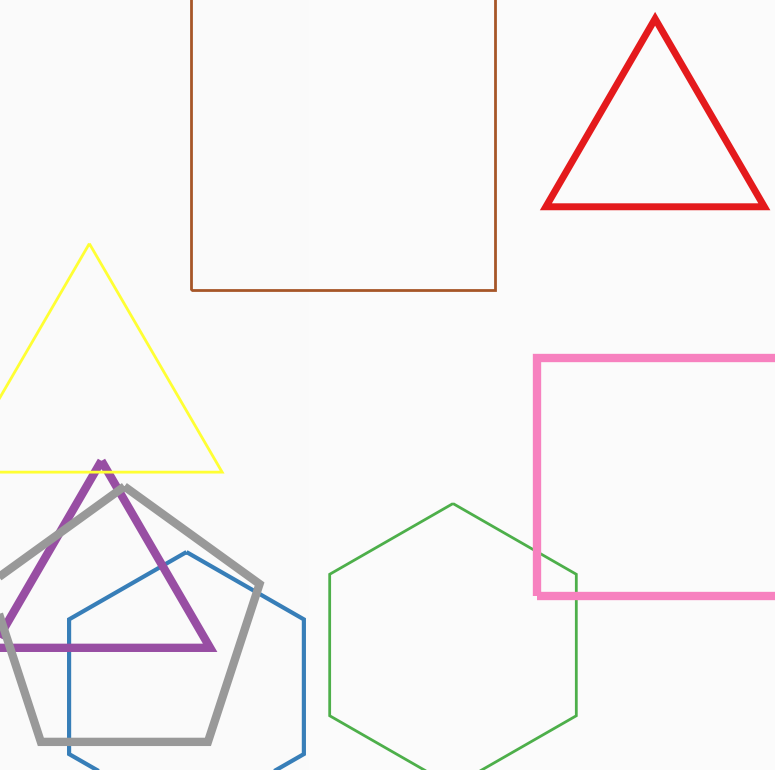[{"shape": "triangle", "thickness": 2.5, "radius": 0.81, "center": [0.845, 0.813]}, {"shape": "hexagon", "thickness": 1.5, "radius": 0.87, "center": [0.241, 0.108]}, {"shape": "hexagon", "thickness": 1, "radius": 0.92, "center": [0.585, 0.162]}, {"shape": "triangle", "thickness": 3, "radius": 0.81, "center": [0.131, 0.24]}, {"shape": "triangle", "thickness": 1, "radius": 0.99, "center": [0.115, 0.486]}, {"shape": "square", "thickness": 1, "radius": 0.98, "center": [0.443, 0.819]}, {"shape": "square", "thickness": 3, "radius": 0.77, "center": [0.847, 0.381]}, {"shape": "pentagon", "thickness": 3, "radius": 0.92, "center": [0.161, 0.185]}]